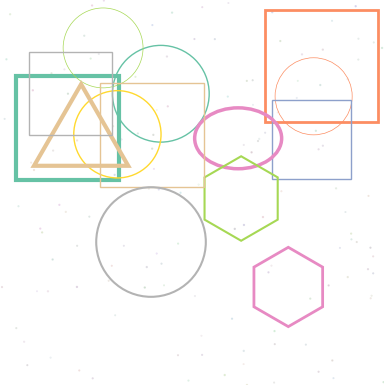[{"shape": "square", "thickness": 3, "radius": 0.67, "center": [0.175, 0.667]}, {"shape": "circle", "thickness": 1, "radius": 0.63, "center": [0.418, 0.757]}, {"shape": "circle", "thickness": 0.5, "radius": 0.5, "center": [0.815, 0.75]}, {"shape": "square", "thickness": 2, "radius": 0.73, "center": [0.834, 0.829]}, {"shape": "square", "thickness": 1, "radius": 0.51, "center": [0.81, 0.637]}, {"shape": "oval", "thickness": 2.5, "radius": 0.56, "center": [0.619, 0.641]}, {"shape": "hexagon", "thickness": 2, "radius": 0.52, "center": [0.749, 0.255]}, {"shape": "hexagon", "thickness": 1.5, "radius": 0.55, "center": [0.626, 0.484]}, {"shape": "circle", "thickness": 0.5, "radius": 0.52, "center": [0.268, 0.876]}, {"shape": "circle", "thickness": 1, "radius": 0.57, "center": [0.305, 0.651]}, {"shape": "square", "thickness": 1, "radius": 0.67, "center": [0.394, 0.649]}, {"shape": "triangle", "thickness": 3, "radius": 0.71, "center": [0.211, 0.64]}, {"shape": "square", "thickness": 1, "radius": 0.54, "center": [0.182, 0.756]}, {"shape": "circle", "thickness": 1.5, "radius": 0.71, "center": [0.392, 0.371]}]